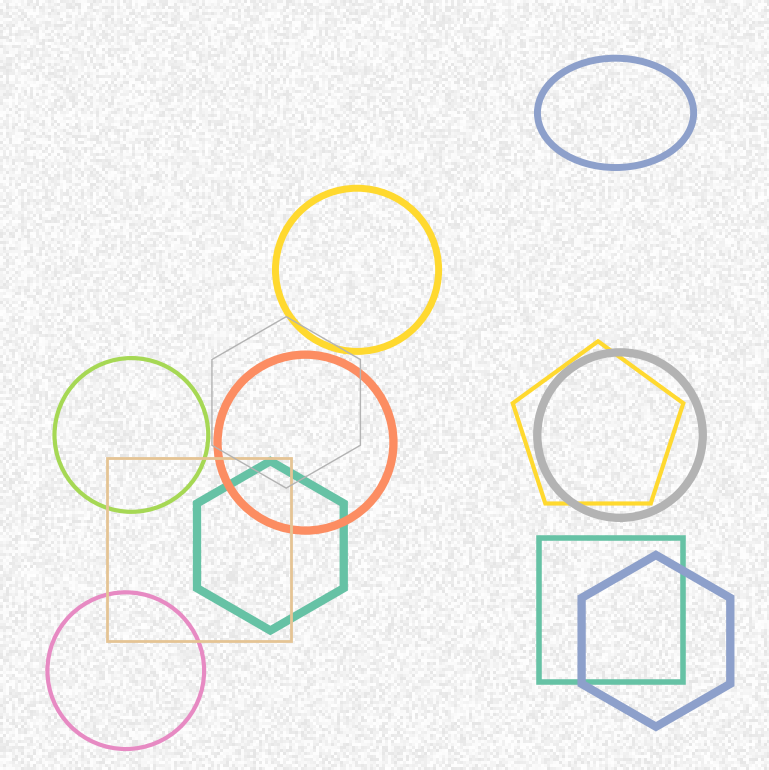[{"shape": "square", "thickness": 2, "radius": 0.47, "center": [0.794, 0.208]}, {"shape": "hexagon", "thickness": 3, "radius": 0.55, "center": [0.351, 0.291]}, {"shape": "circle", "thickness": 3, "radius": 0.57, "center": [0.397, 0.425]}, {"shape": "oval", "thickness": 2.5, "radius": 0.51, "center": [0.799, 0.853]}, {"shape": "hexagon", "thickness": 3, "radius": 0.56, "center": [0.852, 0.168]}, {"shape": "circle", "thickness": 1.5, "radius": 0.51, "center": [0.163, 0.129]}, {"shape": "circle", "thickness": 1.5, "radius": 0.5, "center": [0.171, 0.435]}, {"shape": "circle", "thickness": 2.5, "radius": 0.53, "center": [0.464, 0.65]}, {"shape": "pentagon", "thickness": 1.5, "radius": 0.58, "center": [0.777, 0.44]}, {"shape": "square", "thickness": 1, "radius": 0.6, "center": [0.259, 0.286]}, {"shape": "hexagon", "thickness": 0.5, "radius": 0.56, "center": [0.372, 0.477]}, {"shape": "circle", "thickness": 3, "radius": 0.54, "center": [0.805, 0.435]}]